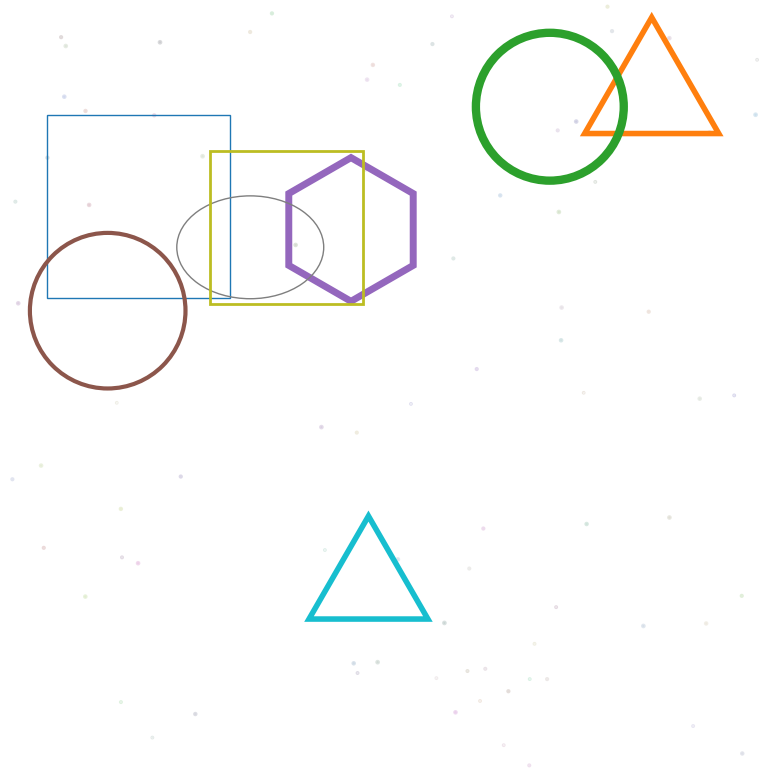[{"shape": "square", "thickness": 0.5, "radius": 0.59, "center": [0.179, 0.731]}, {"shape": "triangle", "thickness": 2, "radius": 0.5, "center": [0.846, 0.877]}, {"shape": "circle", "thickness": 3, "radius": 0.48, "center": [0.714, 0.861]}, {"shape": "hexagon", "thickness": 2.5, "radius": 0.47, "center": [0.456, 0.702]}, {"shape": "circle", "thickness": 1.5, "radius": 0.51, "center": [0.14, 0.597]}, {"shape": "oval", "thickness": 0.5, "radius": 0.48, "center": [0.325, 0.679]}, {"shape": "square", "thickness": 1, "radius": 0.5, "center": [0.372, 0.705]}, {"shape": "triangle", "thickness": 2, "radius": 0.45, "center": [0.479, 0.241]}]